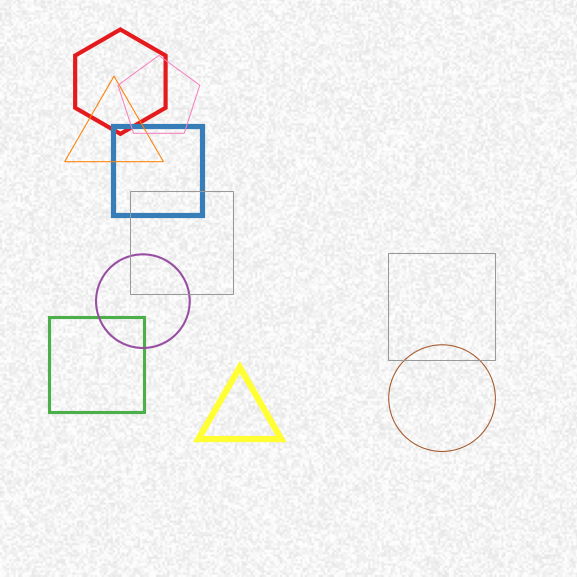[{"shape": "hexagon", "thickness": 2, "radius": 0.45, "center": [0.208, 0.858]}, {"shape": "square", "thickness": 2.5, "radius": 0.39, "center": [0.272, 0.703]}, {"shape": "square", "thickness": 1.5, "radius": 0.41, "center": [0.168, 0.368]}, {"shape": "circle", "thickness": 1, "radius": 0.41, "center": [0.247, 0.478]}, {"shape": "triangle", "thickness": 0.5, "radius": 0.49, "center": [0.197, 0.769]}, {"shape": "triangle", "thickness": 3, "radius": 0.41, "center": [0.415, 0.28]}, {"shape": "circle", "thickness": 0.5, "radius": 0.46, "center": [0.765, 0.31]}, {"shape": "pentagon", "thickness": 0.5, "radius": 0.37, "center": [0.275, 0.829]}, {"shape": "square", "thickness": 0.5, "radius": 0.45, "center": [0.315, 0.579]}, {"shape": "square", "thickness": 0.5, "radius": 0.46, "center": [0.765, 0.468]}]